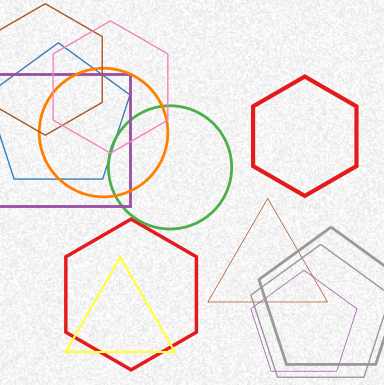[{"shape": "hexagon", "thickness": 2.5, "radius": 0.98, "center": [0.341, 0.235]}, {"shape": "hexagon", "thickness": 3, "radius": 0.78, "center": [0.792, 0.646]}, {"shape": "pentagon", "thickness": 1, "radius": 0.98, "center": [0.152, 0.693]}, {"shape": "circle", "thickness": 2, "radius": 0.8, "center": [0.442, 0.565]}, {"shape": "pentagon", "thickness": 0.5, "radius": 0.72, "center": [0.789, 0.153]}, {"shape": "square", "thickness": 2, "radius": 0.86, "center": [0.165, 0.635]}, {"shape": "circle", "thickness": 2, "radius": 0.84, "center": [0.269, 0.656]}, {"shape": "triangle", "thickness": 1.5, "radius": 0.82, "center": [0.313, 0.168]}, {"shape": "triangle", "thickness": 0.5, "radius": 0.9, "center": [0.695, 0.305]}, {"shape": "hexagon", "thickness": 1, "radius": 0.85, "center": [0.118, 0.82]}, {"shape": "hexagon", "thickness": 1, "radius": 0.86, "center": [0.287, 0.774]}, {"shape": "pentagon", "thickness": 2, "radius": 0.99, "center": [0.86, 0.213]}, {"shape": "pentagon", "thickness": 1, "radius": 0.95, "center": [0.833, 0.174]}]